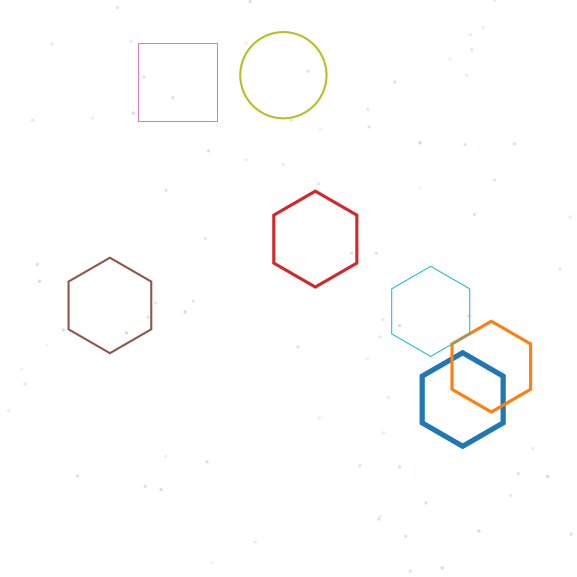[{"shape": "hexagon", "thickness": 2.5, "radius": 0.4, "center": [0.801, 0.307]}, {"shape": "hexagon", "thickness": 1.5, "radius": 0.39, "center": [0.851, 0.364]}, {"shape": "hexagon", "thickness": 1.5, "radius": 0.42, "center": [0.546, 0.585]}, {"shape": "hexagon", "thickness": 1, "radius": 0.41, "center": [0.19, 0.47]}, {"shape": "square", "thickness": 0.5, "radius": 0.34, "center": [0.308, 0.857]}, {"shape": "circle", "thickness": 1, "radius": 0.37, "center": [0.491, 0.869]}, {"shape": "hexagon", "thickness": 0.5, "radius": 0.39, "center": [0.746, 0.46]}]